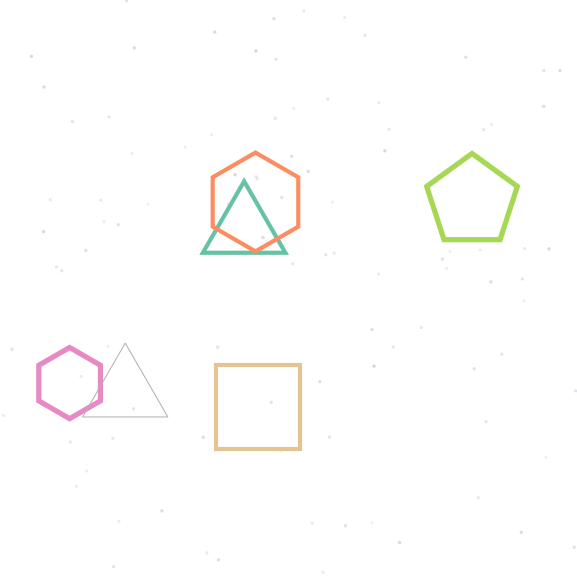[{"shape": "triangle", "thickness": 2, "radius": 0.41, "center": [0.423, 0.603]}, {"shape": "hexagon", "thickness": 2, "radius": 0.43, "center": [0.442, 0.649]}, {"shape": "hexagon", "thickness": 2.5, "radius": 0.31, "center": [0.121, 0.336]}, {"shape": "pentagon", "thickness": 2.5, "radius": 0.41, "center": [0.817, 0.651]}, {"shape": "square", "thickness": 2, "radius": 0.36, "center": [0.446, 0.294]}, {"shape": "triangle", "thickness": 0.5, "radius": 0.43, "center": [0.217, 0.32]}]